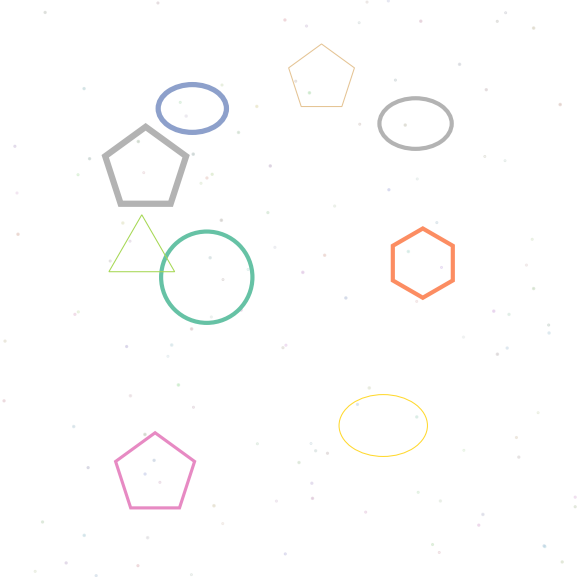[{"shape": "circle", "thickness": 2, "radius": 0.4, "center": [0.358, 0.519]}, {"shape": "hexagon", "thickness": 2, "radius": 0.3, "center": [0.732, 0.544]}, {"shape": "oval", "thickness": 2.5, "radius": 0.3, "center": [0.333, 0.811]}, {"shape": "pentagon", "thickness": 1.5, "radius": 0.36, "center": [0.269, 0.178]}, {"shape": "triangle", "thickness": 0.5, "radius": 0.33, "center": [0.246, 0.562]}, {"shape": "oval", "thickness": 0.5, "radius": 0.38, "center": [0.664, 0.262]}, {"shape": "pentagon", "thickness": 0.5, "radius": 0.3, "center": [0.557, 0.863]}, {"shape": "pentagon", "thickness": 3, "radius": 0.37, "center": [0.252, 0.706]}, {"shape": "oval", "thickness": 2, "radius": 0.31, "center": [0.72, 0.785]}]